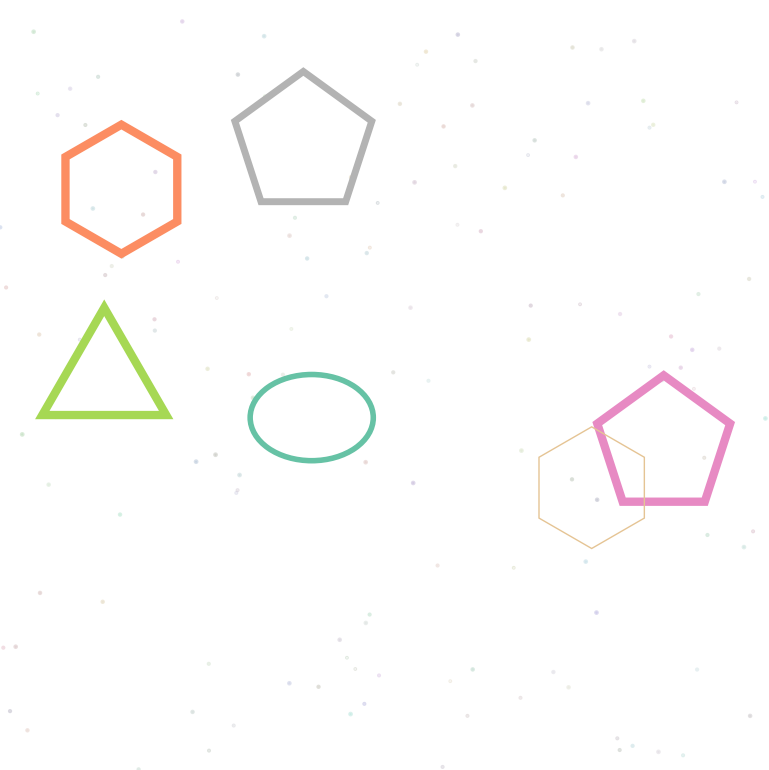[{"shape": "oval", "thickness": 2, "radius": 0.4, "center": [0.405, 0.458]}, {"shape": "hexagon", "thickness": 3, "radius": 0.42, "center": [0.158, 0.754]}, {"shape": "pentagon", "thickness": 3, "radius": 0.45, "center": [0.862, 0.422]}, {"shape": "triangle", "thickness": 3, "radius": 0.46, "center": [0.135, 0.507]}, {"shape": "hexagon", "thickness": 0.5, "radius": 0.39, "center": [0.768, 0.367]}, {"shape": "pentagon", "thickness": 2.5, "radius": 0.47, "center": [0.394, 0.814]}]